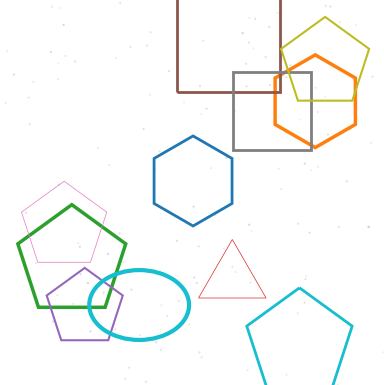[{"shape": "hexagon", "thickness": 2, "radius": 0.58, "center": [0.501, 0.53]}, {"shape": "hexagon", "thickness": 2.5, "radius": 0.6, "center": [0.819, 0.737]}, {"shape": "pentagon", "thickness": 2.5, "radius": 0.74, "center": [0.186, 0.321]}, {"shape": "triangle", "thickness": 0.5, "radius": 0.51, "center": [0.603, 0.277]}, {"shape": "pentagon", "thickness": 1.5, "radius": 0.52, "center": [0.22, 0.2]}, {"shape": "square", "thickness": 2, "radius": 0.67, "center": [0.592, 0.895]}, {"shape": "pentagon", "thickness": 0.5, "radius": 0.58, "center": [0.167, 0.413]}, {"shape": "square", "thickness": 2, "radius": 0.51, "center": [0.707, 0.713]}, {"shape": "pentagon", "thickness": 1.5, "radius": 0.6, "center": [0.844, 0.836]}, {"shape": "oval", "thickness": 3, "radius": 0.65, "center": [0.361, 0.208]}, {"shape": "pentagon", "thickness": 2, "radius": 0.72, "center": [0.778, 0.109]}]